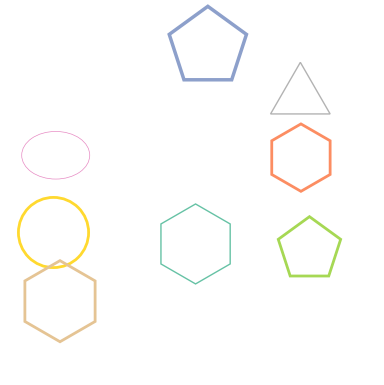[{"shape": "hexagon", "thickness": 1, "radius": 0.52, "center": [0.508, 0.366]}, {"shape": "hexagon", "thickness": 2, "radius": 0.44, "center": [0.782, 0.591]}, {"shape": "pentagon", "thickness": 2.5, "radius": 0.53, "center": [0.54, 0.878]}, {"shape": "oval", "thickness": 0.5, "radius": 0.44, "center": [0.145, 0.597]}, {"shape": "pentagon", "thickness": 2, "radius": 0.43, "center": [0.804, 0.352]}, {"shape": "circle", "thickness": 2, "radius": 0.46, "center": [0.139, 0.396]}, {"shape": "hexagon", "thickness": 2, "radius": 0.53, "center": [0.156, 0.218]}, {"shape": "triangle", "thickness": 1, "radius": 0.45, "center": [0.78, 0.749]}]